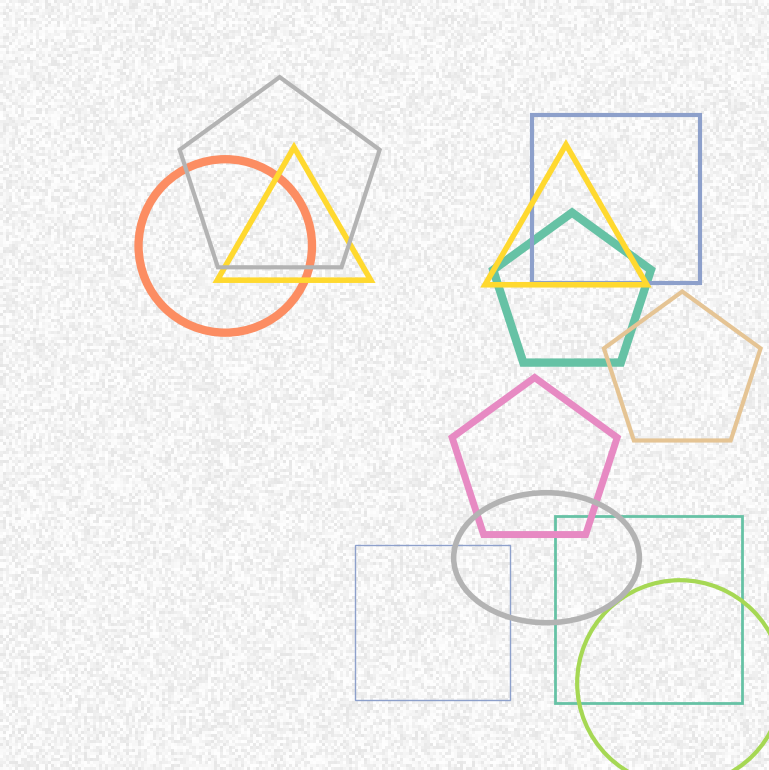[{"shape": "square", "thickness": 1, "radius": 0.6, "center": [0.842, 0.208]}, {"shape": "pentagon", "thickness": 3, "radius": 0.54, "center": [0.743, 0.616]}, {"shape": "circle", "thickness": 3, "radius": 0.56, "center": [0.293, 0.681]}, {"shape": "square", "thickness": 1.5, "radius": 0.55, "center": [0.8, 0.742]}, {"shape": "square", "thickness": 0.5, "radius": 0.5, "center": [0.562, 0.191]}, {"shape": "pentagon", "thickness": 2.5, "radius": 0.56, "center": [0.694, 0.397]}, {"shape": "circle", "thickness": 1.5, "radius": 0.67, "center": [0.883, 0.113]}, {"shape": "triangle", "thickness": 2, "radius": 0.58, "center": [0.382, 0.694]}, {"shape": "triangle", "thickness": 2, "radius": 0.61, "center": [0.735, 0.691]}, {"shape": "pentagon", "thickness": 1.5, "radius": 0.53, "center": [0.886, 0.514]}, {"shape": "oval", "thickness": 2, "radius": 0.6, "center": [0.71, 0.276]}, {"shape": "pentagon", "thickness": 1.5, "radius": 0.68, "center": [0.363, 0.763]}]